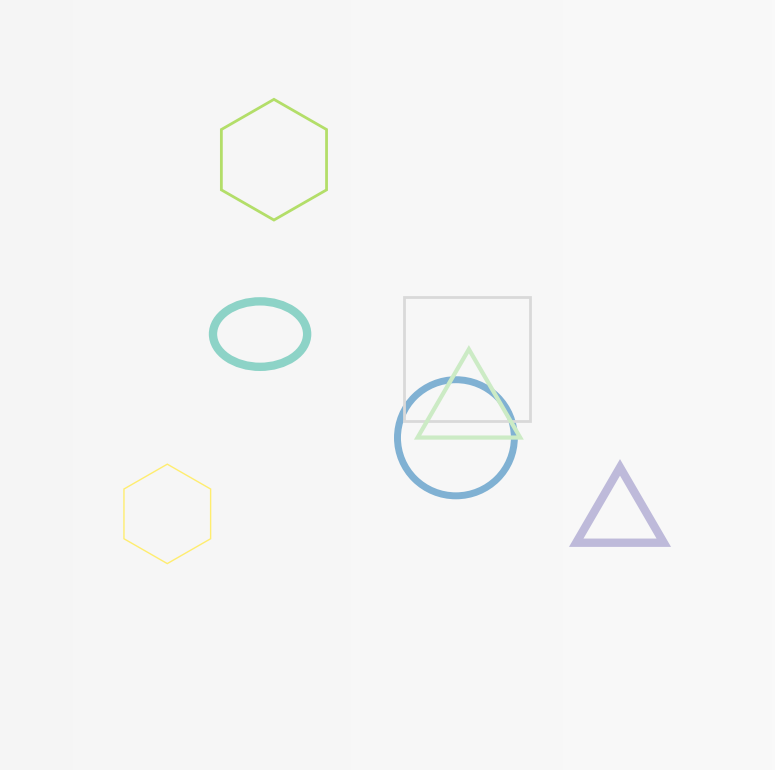[{"shape": "oval", "thickness": 3, "radius": 0.3, "center": [0.336, 0.566]}, {"shape": "triangle", "thickness": 3, "radius": 0.33, "center": [0.8, 0.328]}, {"shape": "circle", "thickness": 2.5, "radius": 0.38, "center": [0.588, 0.431]}, {"shape": "hexagon", "thickness": 1, "radius": 0.39, "center": [0.353, 0.793]}, {"shape": "square", "thickness": 1, "radius": 0.4, "center": [0.603, 0.534]}, {"shape": "triangle", "thickness": 1.5, "radius": 0.38, "center": [0.605, 0.47]}, {"shape": "hexagon", "thickness": 0.5, "radius": 0.32, "center": [0.216, 0.333]}]